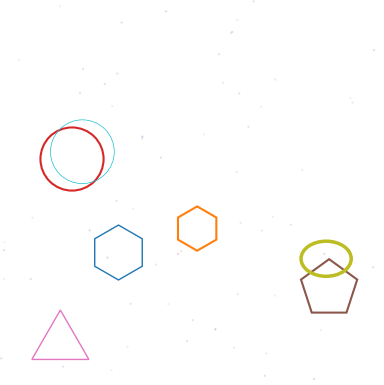[{"shape": "hexagon", "thickness": 1, "radius": 0.36, "center": [0.308, 0.344]}, {"shape": "hexagon", "thickness": 1.5, "radius": 0.29, "center": [0.512, 0.406]}, {"shape": "circle", "thickness": 1.5, "radius": 0.41, "center": [0.187, 0.587]}, {"shape": "pentagon", "thickness": 1.5, "radius": 0.38, "center": [0.855, 0.25]}, {"shape": "triangle", "thickness": 1, "radius": 0.43, "center": [0.157, 0.109]}, {"shape": "oval", "thickness": 2.5, "radius": 0.33, "center": [0.847, 0.328]}, {"shape": "circle", "thickness": 0.5, "radius": 0.41, "center": [0.214, 0.606]}]